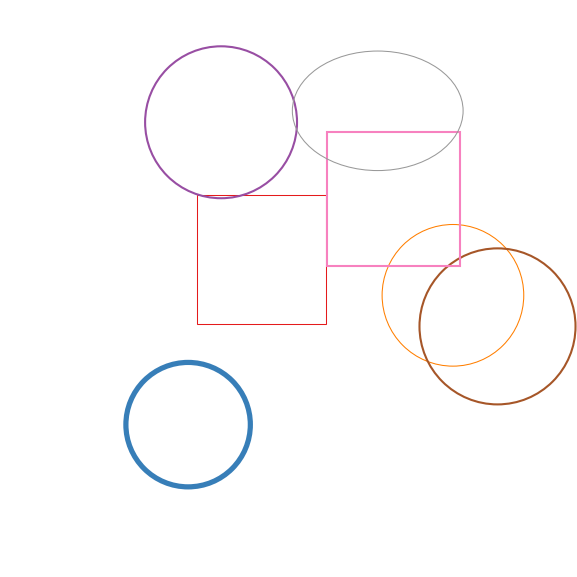[{"shape": "square", "thickness": 0.5, "radius": 0.56, "center": [0.453, 0.549]}, {"shape": "circle", "thickness": 2.5, "radius": 0.54, "center": [0.326, 0.264]}, {"shape": "circle", "thickness": 1, "radius": 0.66, "center": [0.383, 0.787]}, {"shape": "circle", "thickness": 0.5, "radius": 0.61, "center": [0.784, 0.488]}, {"shape": "circle", "thickness": 1, "radius": 0.68, "center": [0.861, 0.434]}, {"shape": "square", "thickness": 1, "radius": 0.58, "center": [0.682, 0.655]}, {"shape": "oval", "thickness": 0.5, "radius": 0.74, "center": [0.654, 0.807]}]